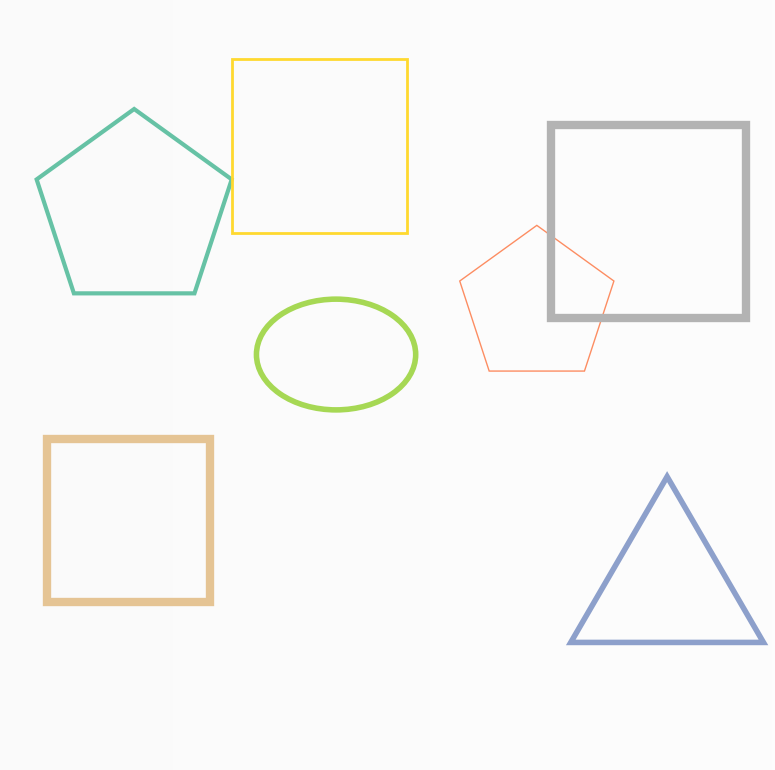[{"shape": "pentagon", "thickness": 1.5, "radius": 0.66, "center": [0.173, 0.726]}, {"shape": "pentagon", "thickness": 0.5, "radius": 0.52, "center": [0.693, 0.603]}, {"shape": "triangle", "thickness": 2, "radius": 0.72, "center": [0.861, 0.237]}, {"shape": "oval", "thickness": 2, "radius": 0.51, "center": [0.434, 0.54]}, {"shape": "square", "thickness": 1, "radius": 0.56, "center": [0.412, 0.811]}, {"shape": "square", "thickness": 3, "radius": 0.53, "center": [0.166, 0.324]}, {"shape": "square", "thickness": 3, "radius": 0.63, "center": [0.836, 0.713]}]